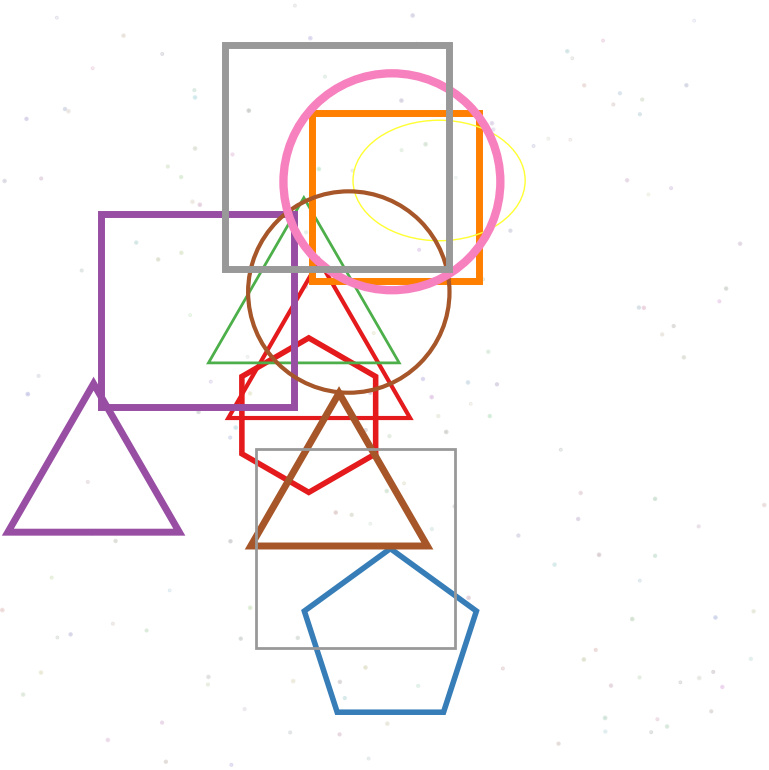[{"shape": "hexagon", "thickness": 2, "radius": 0.5, "center": [0.401, 0.461]}, {"shape": "triangle", "thickness": 1.5, "radius": 0.68, "center": [0.415, 0.525]}, {"shape": "pentagon", "thickness": 2, "radius": 0.59, "center": [0.507, 0.17]}, {"shape": "triangle", "thickness": 1, "radius": 0.72, "center": [0.395, 0.6]}, {"shape": "triangle", "thickness": 2.5, "radius": 0.64, "center": [0.122, 0.373]}, {"shape": "square", "thickness": 2.5, "radius": 0.63, "center": [0.257, 0.597]}, {"shape": "square", "thickness": 2.5, "radius": 0.54, "center": [0.514, 0.744]}, {"shape": "oval", "thickness": 0.5, "radius": 0.56, "center": [0.57, 0.766]}, {"shape": "triangle", "thickness": 2.5, "radius": 0.66, "center": [0.44, 0.357]}, {"shape": "circle", "thickness": 1.5, "radius": 0.65, "center": [0.453, 0.621]}, {"shape": "circle", "thickness": 3, "radius": 0.7, "center": [0.509, 0.764]}, {"shape": "square", "thickness": 1, "radius": 0.65, "center": [0.461, 0.288]}, {"shape": "square", "thickness": 2.5, "radius": 0.73, "center": [0.438, 0.796]}]